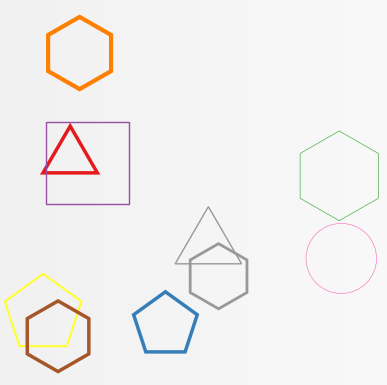[{"shape": "triangle", "thickness": 2.5, "radius": 0.4, "center": [0.181, 0.592]}, {"shape": "pentagon", "thickness": 2.5, "radius": 0.43, "center": [0.427, 0.156]}, {"shape": "hexagon", "thickness": 0.5, "radius": 0.58, "center": [0.875, 0.543]}, {"shape": "square", "thickness": 1, "radius": 0.53, "center": [0.226, 0.576]}, {"shape": "hexagon", "thickness": 3, "radius": 0.47, "center": [0.205, 0.862]}, {"shape": "pentagon", "thickness": 1.5, "radius": 0.52, "center": [0.111, 0.185]}, {"shape": "hexagon", "thickness": 2.5, "radius": 0.46, "center": [0.15, 0.127]}, {"shape": "circle", "thickness": 0.5, "radius": 0.46, "center": [0.881, 0.329]}, {"shape": "triangle", "thickness": 1, "radius": 0.49, "center": [0.538, 0.364]}, {"shape": "hexagon", "thickness": 2, "radius": 0.42, "center": [0.564, 0.283]}]